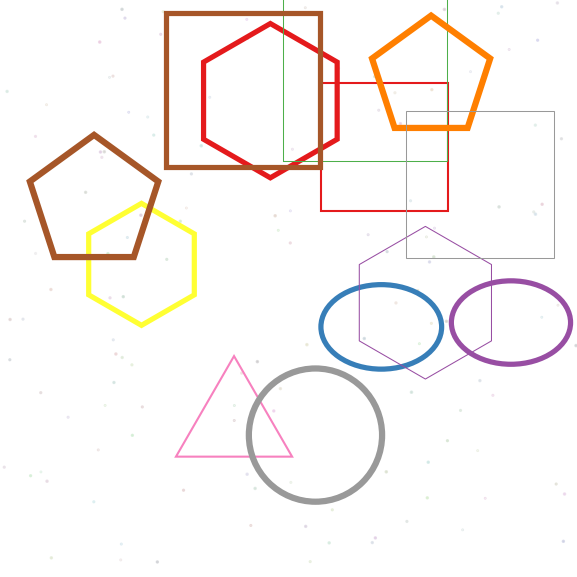[{"shape": "hexagon", "thickness": 2.5, "radius": 0.67, "center": [0.468, 0.825]}, {"shape": "square", "thickness": 1, "radius": 0.55, "center": [0.666, 0.744]}, {"shape": "oval", "thickness": 2.5, "radius": 0.52, "center": [0.66, 0.433]}, {"shape": "square", "thickness": 0.5, "radius": 0.71, "center": [0.631, 0.862]}, {"shape": "hexagon", "thickness": 0.5, "radius": 0.66, "center": [0.737, 0.475]}, {"shape": "oval", "thickness": 2.5, "radius": 0.52, "center": [0.885, 0.441]}, {"shape": "pentagon", "thickness": 3, "radius": 0.54, "center": [0.746, 0.865]}, {"shape": "hexagon", "thickness": 2.5, "radius": 0.53, "center": [0.245, 0.541]}, {"shape": "pentagon", "thickness": 3, "radius": 0.58, "center": [0.163, 0.649]}, {"shape": "square", "thickness": 2.5, "radius": 0.67, "center": [0.421, 0.843]}, {"shape": "triangle", "thickness": 1, "radius": 0.58, "center": [0.405, 0.266]}, {"shape": "circle", "thickness": 3, "radius": 0.58, "center": [0.546, 0.246]}, {"shape": "square", "thickness": 0.5, "radius": 0.64, "center": [0.831, 0.679]}]